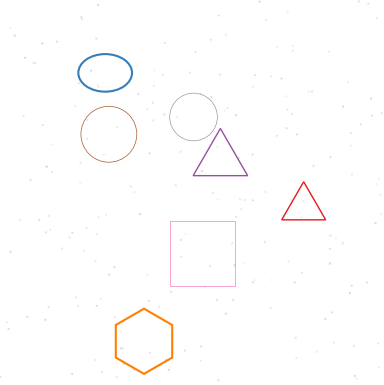[{"shape": "triangle", "thickness": 1, "radius": 0.33, "center": [0.789, 0.462]}, {"shape": "oval", "thickness": 1.5, "radius": 0.35, "center": [0.273, 0.811]}, {"shape": "triangle", "thickness": 1, "radius": 0.41, "center": [0.572, 0.585]}, {"shape": "hexagon", "thickness": 1.5, "radius": 0.42, "center": [0.374, 0.114]}, {"shape": "circle", "thickness": 0.5, "radius": 0.36, "center": [0.283, 0.651]}, {"shape": "square", "thickness": 0.5, "radius": 0.42, "center": [0.526, 0.342]}, {"shape": "circle", "thickness": 0.5, "radius": 0.31, "center": [0.503, 0.696]}]